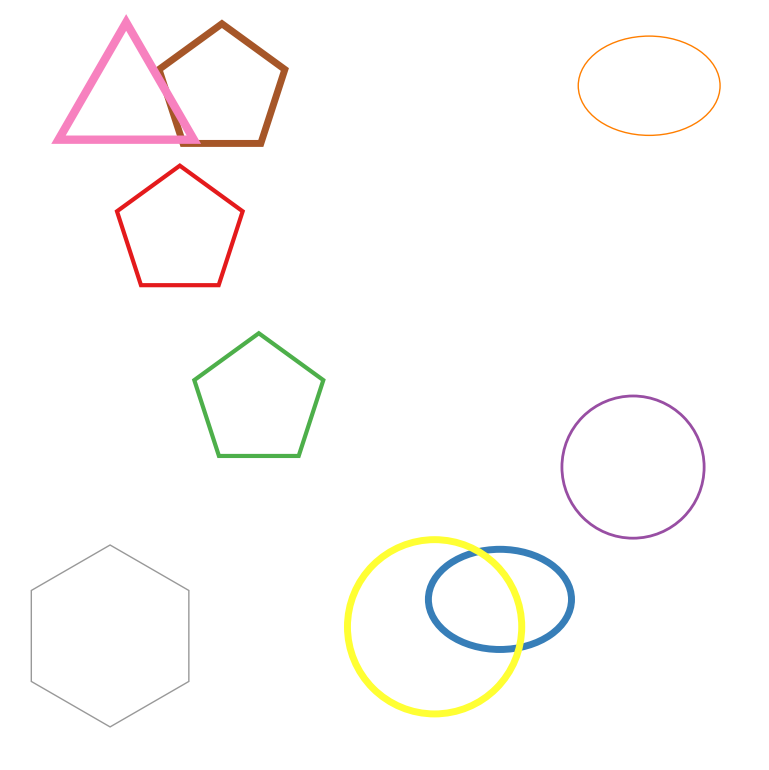[{"shape": "pentagon", "thickness": 1.5, "radius": 0.43, "center": [0.234, 0.699]}, {"shape": "oval", "thickness": 2.5, "radius": 0.46, "center": [0.649, 0.222]}, {"shape": "pentagon", "thickness": 1.5, "radius": 0.44, "center": [0.336, 0.479]}, {"shape": "circle", "thickness": 1, "radius": 0.46, "center": [0.822, 0.393]}, {"shape": "oval", "thickness": 0.5, "radius": 0.46, "center": [0.843, 0.889]}, {"shape": "circle", "thickness": 2.5, "radius": 0.57, "center": [0.564, 0.186]}, {"shape": "pentagon", "thickness": 2.5, "radius": 0.43, "center": [0.288, 0.883]}, {"shape": "triangle", "thickness": 3, "radius": 0.51, "center": [0.164, 0.869]}, {"shape": "hexagon", "thickness": 0.5, "radius": 0.59, "center": [0.143, 0.174]}]